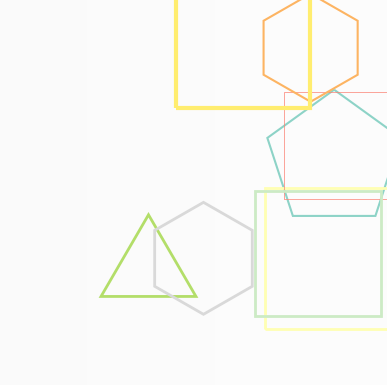[{"shape": "pentagon", "thickness": 1.5, "radius": 0.91, "center": [0.862, 0.586]}, {"shape": "square", "thickness": 2, "radius": 0.91, "center": [0.866, 0.329]}, {"shape": "square", "thickness": 0.5, "radius": 0.69, "center": [0.872, 0.622]}, {"shape": "hexagon", "thickness": 1.5, "radius": 0.7, "center": [0.802, 0.876]}, {"shape": "triangle", "thickness": 2, "radius": 0.71, "center": [0.383, 0.301]}, {"shape": "hexagon", "thickness": 2, "radius": 0.73, "center": [0.525, 0.329]}, {"shape": "square", "thickness": 2, "radius": 0.81, "center": [0.82, 0.341]}, {"shape": "square", "thickness": 3, "radius": 0.86, "center": [0.628, 0.893]}]